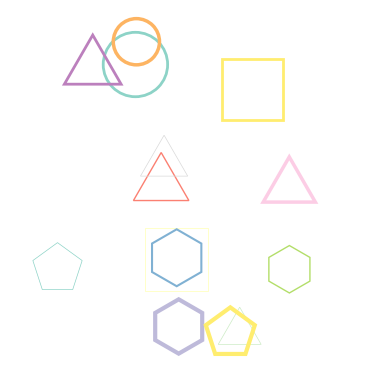[{"shape": "circle", "thickness": 2, "radius": 0.42, "center": [0.352, 0.832]}, {"shape": "pentagon", "thickness": 0.5, "radius": 0.34, "center": [0.149, 0.302]}, {"shape": "square", "thickness": 0.5, "radius": 0.41, "center": [0.458, 0.327]}, {"shape": "hexagon", "thickness": 3, "radius": 0.35, "center": [0.464, 0.152]}, {"shape": "triangle", "thickness": 1, "radius": 0.42, "center": [0.419, 0.521]}, {"shape": "hexagon", "thickness": 1.5, "radius": 0.37, "center": [0.459, 0.33]}, {"shape": "circle", "thickness": 2.5, "radius": 0.3, "center": [0.354, 0.892]}, {"shape": "hexagon", "thickness": 1, "radius": 0.31, "center": [0.752, 0.301]}, {"shape": "triangle", "thickness": 2.5, "radius": 0.39, "center": [0.751, 0.514]}, {"shape": "triangle", "thickness": 0.5, "radius": 0.35, "center": [0.426, 0.578]}, {"shape": "triangle", "thickness": 2, "radius": 0.43, "center": [0.241, 0.824]}, {"shape": "triangle", "thickness": 0.5, "radius": 0.32, "center": [0.623, 0.138]}, {"shape": "square", "thickness": 2, "radius": 0.4, "center": [0.657, 0.767]}, {"shape": "pentagon", "thickness": 3, "radius": 0.33, "center": [0.598, 0.135]}]